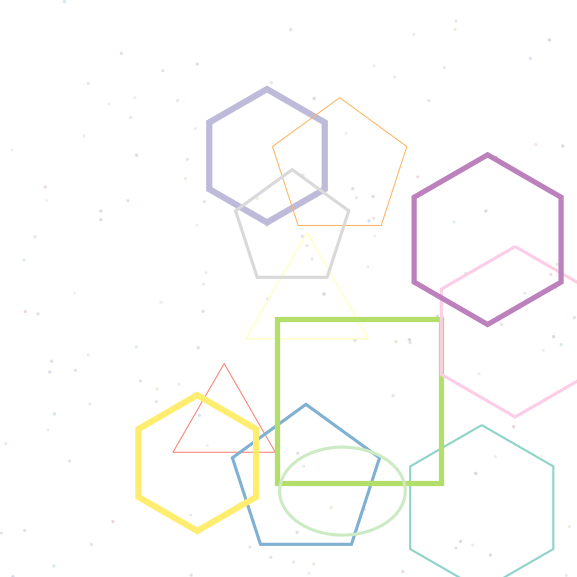[{"shape": "hexagon", "thickness": 1, "radius": 0.72, "center": [0.834, 0.12]}, {"shape": "triangle", "thickness": 0.5, "radius": 0.61, "center": [0.532, 0.474]}, {"shape": "hexagon", "thickness": 3, "radius": 0.58, "center": [0.462, 0.729]}, {"shape": "triangle", "thickness": 0.5, "radius": 0.51, "center": [0.388, 0.267]}, {"shape": "pentagon", "thickness": 1.5, "radius": 0.67, "center": [0.53, 0.165]}, {"shape": "pentagon", "thickness": 0.5, "radius": 0.61, "center": [0.588, 0.708]}, {"shape": "square", "thickness": 2.5, "radius": 0.71, "center": [0.622, 0.305]}, {"shape": "hexagon", "thickness": 1.5, "radius": 0.74, "center": [0.892, 0.425]}, {"shape": "pentagon", "thickness": 1.5, "radius": 0.52, "center": [0.506, 0.602]}, {"shape": "hexagon", "thickness": 2.5, "radius": 0.73, "center": [0.844, 0.584]}, {"shape": "oval", "thickness": 1.5, "radius": 0.54, "center": [0.593, 0.149]}, {"shape": "hexagon", "thickness": 3, "radius": 0.59, "center": [0.342, 0.197]}]